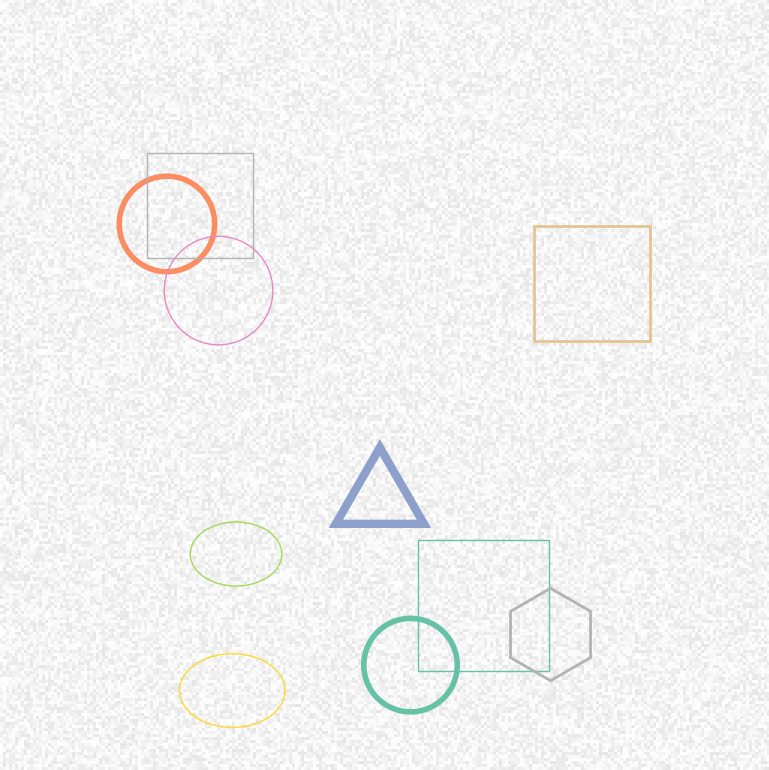[{"shape": "circle", "thickness": 2, "radius": 0.3, "center": [0.533, 0.136]}, {"shape": "square", "thickness": 0.5, "radius": 0.42, "center": [0.628, 0.213]}, {"shape": "circle", "thickness": 2, "radius": 0.31, "center": [0.217, 0.709]}, {"shape": "triangle", "thickness": 3, "radius": 0.33, "center": [0.493, 0.353]}, {"shape": "circle", "thickness": 0.5, "radius": 0.35, "center": [0.284, 0.623]}, {"shape": "oval", "thickness": 0.5, "radius": 0.3, "center": [0.307, 0.28]}, {"shape": "oval", "thickness": 0.5, "radius": 0.34, "center": [0.302, 0.103]}, {"shape": "square", "thickness": 1, "radius": 0.37, "center": [0.769, 0.632]}, {"shape": "hexagon", "thickness": 1, "radius": 0.3, "center": [0.715, 0.176]}, {"shape": "square", "thickness": 0.5, "radius": 0.34, "center": [0.26, 0.733]}]